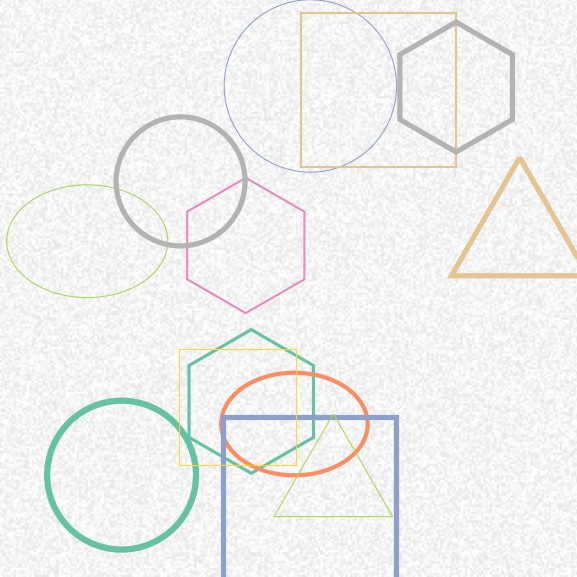[{"shape": "circle", "thickness": 3, "radius": 0.64, "center": [0.211, 0.176]}, {"shape": "hexagon", "thickness": 1.5, "radius": 0.62, "center": [0.435, 0.304]}, {"shape": "oval", "thickness": 2, "radius": 0.63, "center": [0.51, 0.265]}, {"shape": "square", "thickness": 2.5, "radius": 0.75, "center": [0.536, 0.127]}, {"shape": "circle", "thickness": 0.5, "radius": 0.75, "center": [0.537, 0.85]}, {"shape": "hexagon", "thickness": 1, "radius": 0.59, "center": [0.426, 0.574]}, {"shape": "triangle", "thickness": 0.5, "radius": 0.59, "center": [0.577, 0.164]}, {"shape": "oval", "thickness": 0.5, "radius": 0.7, "center": [0.151, 0.581]}, {"shape": "square", "thickness": 0.5, "radius": 0.5, "center": [0.411, 0.294]}, {"shape": "square", "thickness": 1, "radius": 0.67, "center": [0.656, 0.843]}, {"shape": "triangle", "thickness": 2.5, "radius": 0.68, "center": [0.9, 0.59]}, {"shape": "hexagon", "thickness": 2.5, "radius": 0.56, "center": [0.79, 0.848]}, {"shape": "circle", "thickness": 2.5, "radius": 0.56, "center": [0.313, 0.685]}]